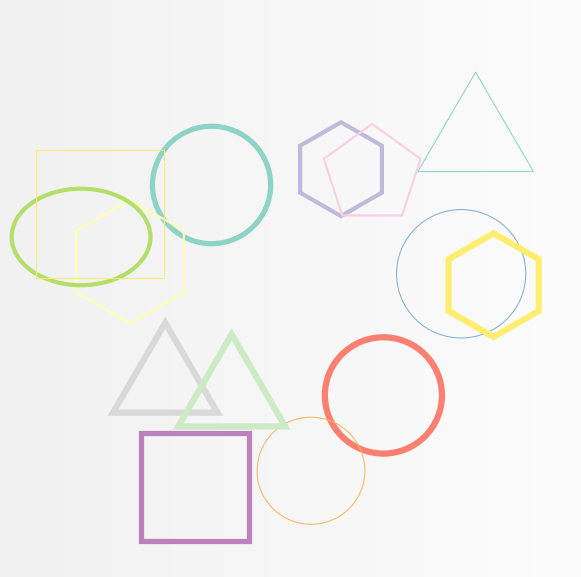[{"shape": "triangle", "thickness": 0.5, "radius": 0.57, "center": [0.818, 0.759]}, {"shape": "circle", "thickness": 2.5, "radius": 0.51, "center": [0.364, 0.679]}, {"shape": "hexagon", "thickness": 1, "radius": 0.53, "center": [0.224, 0.546]}, {"shape": "hexagon", "thickness": 2, "radius": 0.41, "center": [0.587, 0.706]}, {"shape": "circle", "thickness": 3, "radius": 0.5, "center": [0.66, 0.314]}, {"shape": "circle", "thickness": 0.5, "radius": 0.56, "center": [0.793, 0.525]}, {"shape": "circle", "thickness": 0.5, "radius": 0.46, "center": [0.535, 0.184]}, {"shape": "oval", "thickness": 2, "radius": 0.6, "center": [0.139, 0.589]}, {"shape": "pentagon", "thickness": 1, "radius": 0.44, "center": [0.64, 0.697]}, {"shape": "triangle", "thickness": 3, "radius": 0.52, "center": [0.284, 0.336]}, {"shape": "square", "thickness": 2.5, "radius": 0.47, "center": [0.335, 0.156]}, {"shape": "triangle", "thickness": 3, "radius": 0.53, "center": [0.399, 0.314]}, {"shape": "square", "thickness": 0.5, "radius": 0.55, "center": [0.172, 0.628]}, {"shape": "hexagon", "thickness": 3, "radius": 0.45, "center": [0.849, 0.505]}]